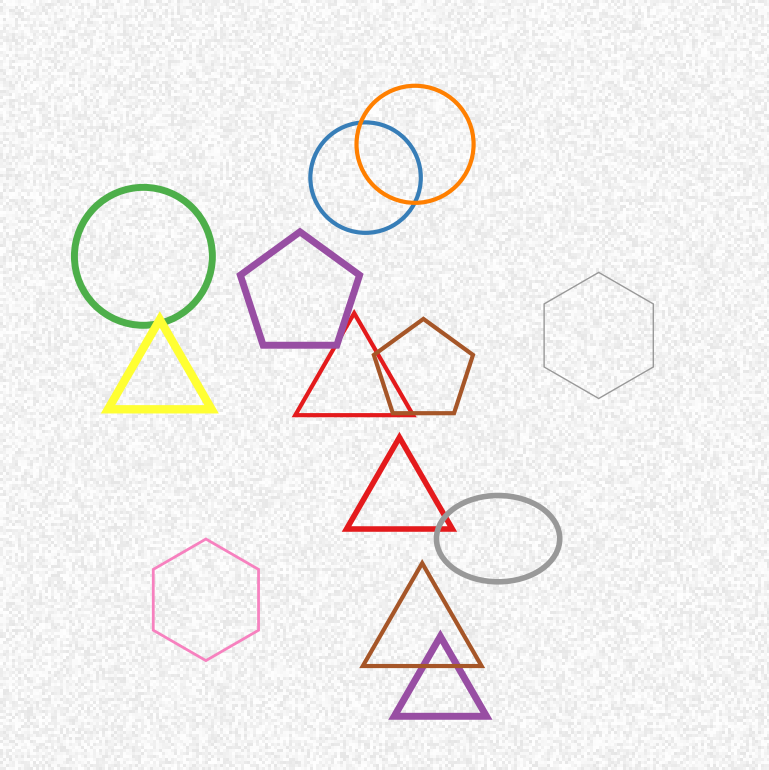[{"shape": "triangle", "thickness": 2, "radius": 0.4, "center": [0.519, 0.353]}, {"shape": "triangle", "thickness": 1.5, "radius": 0.44, "center": [0.46, 0.505]}, {"shape": "circle", "thickness": 1.5, "radius": 0.36, "center": [0.475, 0.769]}, {"shape": "circle", "thickness": 2.5, "radius": 0.45, "center": [0.186, 0.667]}, {"shape": "triangle", "thickness": 2.5, "radius": 0.35, "center": [0.572, 0.104]}, {"shape": "pentagon", "thickness": 2.5, "radius": 0.41, "center": [0.39, 0.618]}, {"shape": "circle", "thickness": 1.5, "radius": 0.38, "center": [0.539, 0.813]}, {"shape": "triangle", "thickness": 3, "radius": 0.39, "center": [0.208, 0.507]}, {"shape": "triangle", "thickness": 1.5, "radius": 0.45, "center": [0.548, 0.18]}, {"shape": "pentagon", "thickness": 1.5, "radius": 0.34, "center": [0.55, 0.518]}, {"shape": "hexagon", "thickness": 1, "radius": 0.39, "center": [0.267, 0.221]}, {"shape": "hexagon", "thickness": 0.5, "radius": 0.41, "center": [0.778, 0.564]}, {"shape": "oval", "thickness": 2, "radius": 0.4, "center": [0.647, 0.3]}]